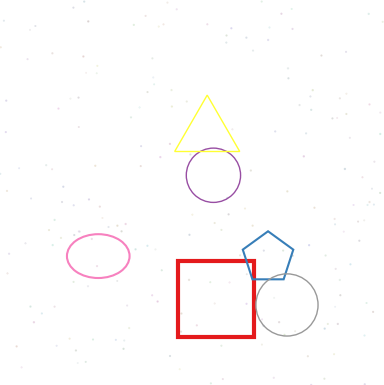[{"shape": "square", "thickness": 3, "radius": 0.49, "center": [0.561, 0.224]}, {"shape": "pentagon", "thickness": 1.5, "radius": 0.34, "center": [0.696, 0.33]}, {"shape": "circle", "thickness": 1, "radius": 0.35, "center": [0.554, 0.545]}, {"shape": "triangle", "thickness": 1, "radius": 0.49, "center": [0.538, 0.655]}, {"shape": "oval", "thickness": 1.5, "radius": 0.41, "center": [0.255, 0.335]}, {"shape": "circle", "thickness": 1, "radius": 0.4, "center": [0.745, 0.208]}]